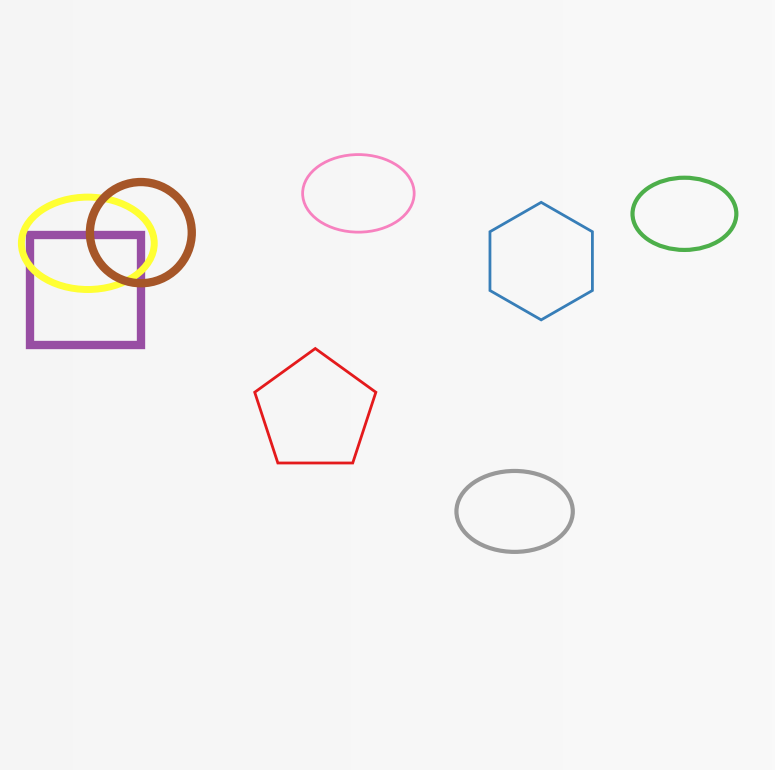[{"shape": "pentagon", "thickness": 1, "radius": 0.41, "center": [0.407, 0.465]}, {"shape": "hexagon", "thickness": 1, "radius": 0.38, "center": [0.698, 0.661]}, {"shape": "oval", "thickness": 1.5, "radius": 0.33, "center": [0.883, 0.722]}, {"shape": "square", "thickness": 3, "radius": 0.36, "center": [0.111, 0.623]}, {"shape": "oval", "thickness": 2.5, "radius": 0.43, "center": [0.113, 0.684]}, {"shape": "circle", "thickness": 3, "radius": 0.33, "center": [0.182, 0.698]}, {"shape": "oval", "thickness": 1, "radius": 0.36, "center": [0.462, 0.749]}, {"shape": "oval", "thickness": 1.5, "radius": 0.38, "center": [0.664, 0.336]}]